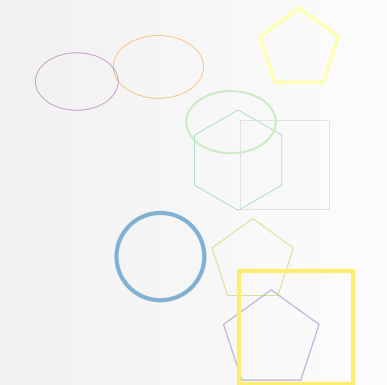[{"shape": "hexagon", "thickness": 0.5, "radius": 0.65, "center": [0.615, 0.584]}, {"shape": "pentagon", "thickness": 2.5, "radius": 0.53, "center": [0.772, 0.872]}, {"shape": "pentagon", "thickness": 1, "radius": 0.65, "center": [0.7, 0.117]}, {"shape": "circle", "thickness": 3, "radius": 0.57, "center": [0.414, 0.334]}, {"shape": "oval", "thickness": 0.5, "radius": 0.58, "center": [0.409, 0.826]}, {"shape": "pentagon", "thickness": 0.5, "radius": 0.55, "center": [0.652, 0.322]}, {"shape": "square", "thickness": 0.5, "radius": 0.58, "center": [0.734, 0.573]}, {"shape": "oval", "thickness": 0.5, "radius": 0.53, "center": [0.198, 0.788]}, {"shape": "oval", "thickness": 1.5, "radius": 0.58, "center": [0.596, 0.683]}, {"shape": "square", "thickness": 3, "radius": 0.73, "center": [0.764, 0.15]}]